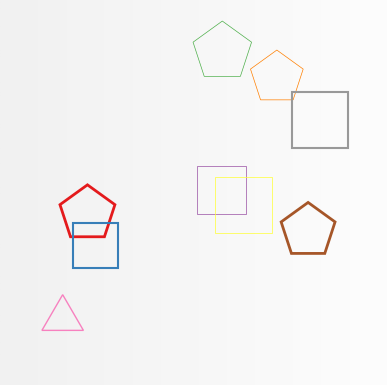[{"shape": "pentagon", "thickness": 2, "radius": 0.37, "center": [0.226, 0.445]}, {"shape": "square", "thickness": 1.5, "radius": 0.29, "center": [0.247, 0.362]}, {"shape": "pentagon", "thickness": 0.5, "radius": 0.4, "center": [0.574, 0.866]}, {"shape": "square", "thickness": 0.5, "radius": 0.32, "center": [0.572, 0.507]}, {"shape": "pentagon", "thickness": 0.5, "radius": 0.36, "center": [0.714, 0.798]}, {"shape": "square", "thickness": 0.5, "radius": 0.36, "center": [0.629, 0.467]}, {"shape": "pentagon", "thickness": 2, "radius": 0.37, "center": [0.795, 0.401]}, {"shape": "triangle", "thickness": 1, "radius": 0.31, "center": [0.162, 0.173]}, {"shape": "square", "thickness": 1.5, "radius": 0.36, "center": [0.826, 0.689]}]